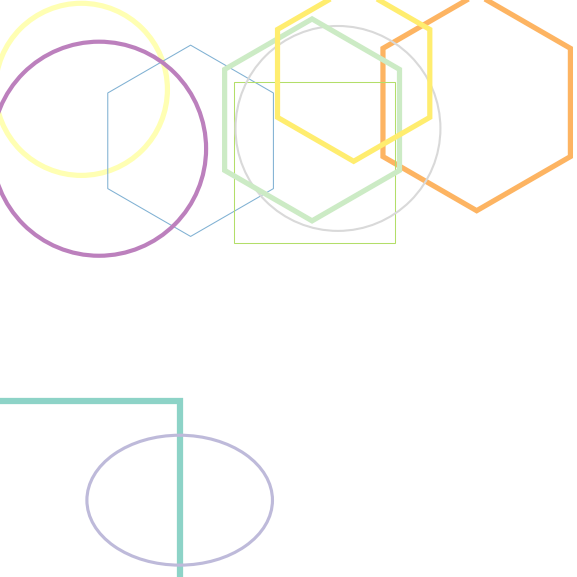[{"shape": "square", "thickness": 3, "radius": 0.81, "center": [0.15, 0.142]}, {"shape": "circle", "thickness": 2.5, "radius": 0.75, "center": [0.141, 0.844]}, {"shape": "oval", "thickness": 1.5, "radius": 0.8, "center": [0.311, 0.133]}, {"shape": "hexagon", "thickness": 0.5, "radius": 0.83, "center": [0.33, 0.755]}, {"shape": "hexagon", "thickness": 2.5, "radius": 0.94, "center": [0.825, 0.822]}, {"shape": "square", "thickness": 0.5, "radius": 0.7, "center": [0.545, 0.718]}, {"shape": "circle", "thickness": 1, "radius": 0.89, "center": [0.585, 0.777]}, {"shape": "circle", "thickness": 2, "radius": 0.93, "center": [0.172, 0.742]}, {"shape": "hexagon", "thickness": 2.5, "radius": 0.87, "center": [0.54, 0.792]}, {"shape": "hexagon", "thickness": 2.5, "radius": 0.76, "center": [0.612, 0.872]}]